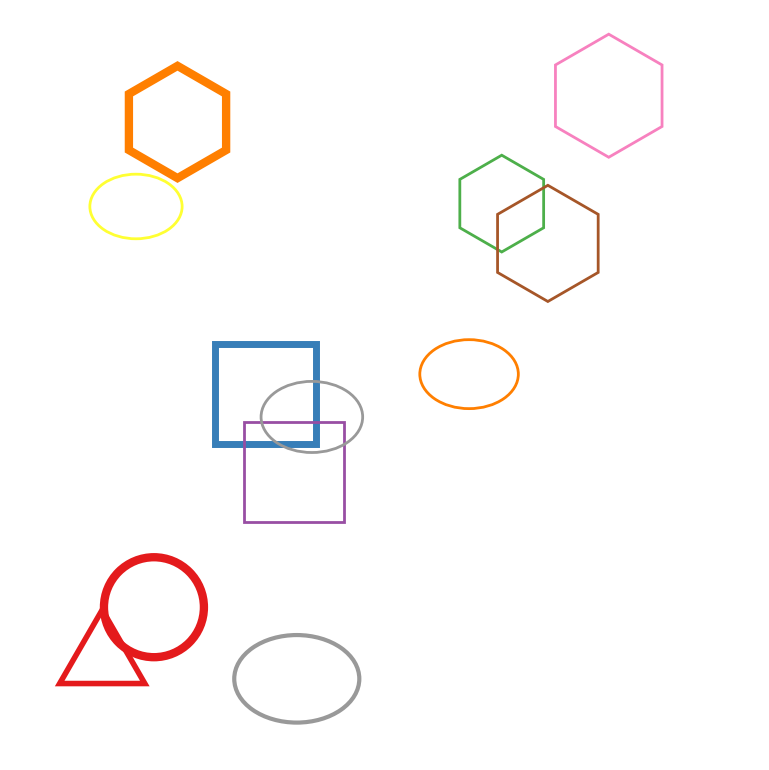[{"shape": "triangle", "thickness": 2, "radius": 0.32, "center": [0.133, 0.144]}, {"shape": "circle", "thickness": 3, "radius": 0.32, "center": [0.2, 0.211]}, {"shape": "square", "thickness": 2.5, "radius": 0.33, "center": [0.345, 0.488]}, {"shape": "hexagon", "thickness": 1, "radius": 0.31, "center": [0.652, 0.736]}, {"shape": "square", "thickness": 1, "radius": 0.32, "center": [0.382, 0.387]}, {"shape": "hexagon", "thickness": 3, "radius": 0.36, "center": [0.231, 0.842]}, {"shape": "oval", "thickness": 1, "radius": 0.32, "center": [0.609, 0.514]}, {"shape": "oval", "thickness": 1, "radius": 0.3, "center": [0.177, 0.732]}, {"shape": "hexagon", "thickness": 1, "radius": 0.38, "center": [0.712, 0.684]}, {"shape": "hexagon", "thickness": 1, "radius": 0.4, "center": [0.791, 0.876]}, {"shape": "oval", "thickness": 1, "radius": 0.33, "center": [0.405, 0.459]}, {"shape": "oval", "thickness": 1.5, "radius": 0.41, "center": [0.385, 0.118]}]